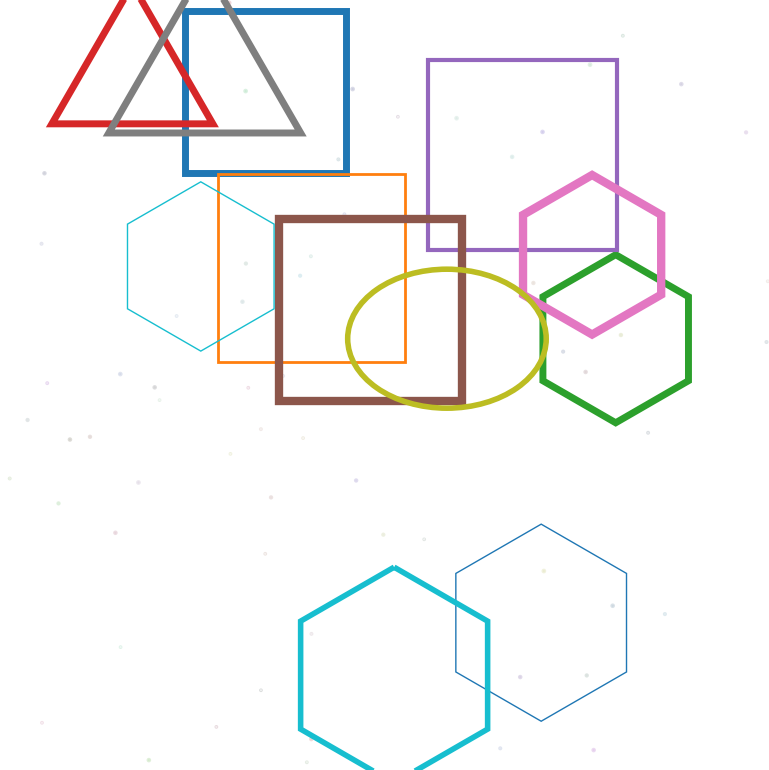[{"shape": "hexagon", "thickness": 0.5, "radius": 0.64, "center": [0.703, 0.191]}, {"shape": "square", "thickness": 2.5, "radius": 0.53, "center": [0.345, 0.881]}, {"shape": "square", "thickness": 1, "radius": 0.61, "center": [0.404, 0.652]}, {"shape": "hexagon", "thickness": 2.5, "radius": 0.55, "center": [0.8, 0.56]}, {"shape": "triangle", "thickness": 2.5, "radius": 0.6, "center": [0.172, 0.9]}, {"shape": "square", "thickness": 1.5, "radius": 0.61, "center": [0.679, 0.799]}, {"shape": "square", "thickness": 3, "radius": 0.59, "center": [0.481, 0.598]}, {"shape": "hexagon", "thickness": 3, "radius": 0.52, "center": [0.769, 0.669]}, {"shape": "triangle", "thickness": 2.5, "radius": 0.72, "center": [0.266, 0.899]}, {"shape": "oval", "thickness": 2, "radius": 0.64, "center": [0.58, 0.56]}, {"shape": "hexagon", "thickness": 0.5, "radius": 0.55, "center": [0.261, 0.654]}, {"shape": "hexagon", "thickness": 2, "radius": 0.7, "center": [0.512, 0.123]}]